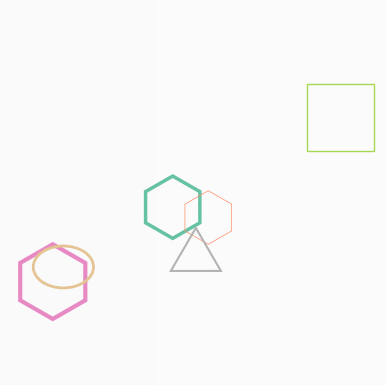[{"shape": "hexagon", "thickness": 2.5, "radius": 0.4, "center": [0.446, 0.462]}, {"shape": "hexagon", "thickness": 0.5, "radius": 0.35, "center": [0.538, 0.435]}, {"shape": "hexagon", "thickness": 3, "radius": 0.49, "center": [0.136, 0.269]}, {"shape": "square", "thickness": 1, "radius": 0.43, "center": [0.879, 0.696]}, {"shape": "oval", "thickness": 2, "radius": 0.39, "center": [0.164, 0.307]}, {"shape": "triangle", "thickness": 1.5, "radius": 0.37, "center": [0.505, 0.334]}]